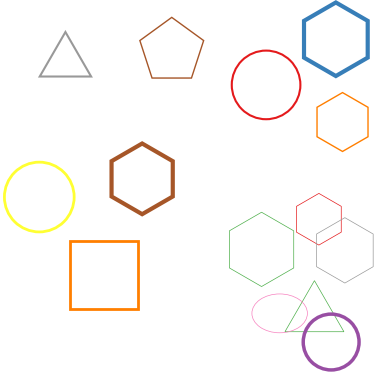[{"shape": "circle", "thickness": 1.5, "radius": 0.45, "center": [0.691, 0.779]}, {"shape": "hexagon", "thickness": 0.5, "radius": 0.34, "center": [0.828, 0.431]}, {"shape": "hexagon", "thickness": 3, "radius": 0.48, "center": [0.872, 0.898]}, {"shape": "hexagon", "thickness": 0.5, "radius": 0.48, "center": [0.679, 0.352]}, {"shape": "triangle", "thickness": 0.5, "radius": 0.44, "center": [0.817, 0.183]}, {"shape": "circle", "thickness": 2.5, "radius": 0.36, "center": [0.86, 0.112]}, {"shape": "hexagon", "thickness": 1, "radius": 0.38, "center": [0.89, 0.683]}, {"shape": "square", "thickness": 2, "radius": 0.44, "center": [0.271, 0.286]}, {"shape": "circle", "thickness": 2, "radius": 0.45, "center": [0.102, 0.488]}, {"shape": "pentagon", "thickness": 1, "radius": 0.44, "center": [0.446, 0.868]}, {"shape": "hexagon", "thickness": 3, "radius": 0.46, "center": [0.369, 0.535]}, {"shape": "oval", "thickness": 0.5, "radius": 0.36, "center": [0.726, 0.186]}, {"shape": "hexagon", "thickness": 0.5, "radius": 0.42, "center": [0.896, 0.35]}, {"shape": "triangle", "thickness": 1.5, "radius": 0.39, "center": [0.17, 0.84]}]